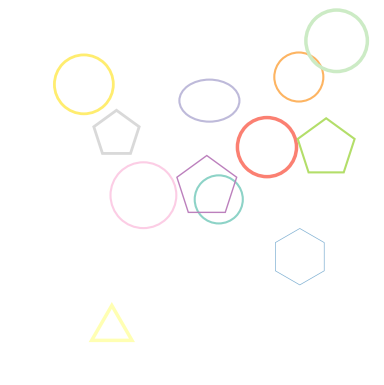[{"shape": "circle", "thickness": 1.5, "radius": 0.31, "center": [0.568, 0.482]}, {"shape": "triangle", "thickness": 2.5, "radius": 0.3, "center": [0.29, 0.146]}, {"shape": "oval", "thickness": 1.5, "radius": 0.39, "center": [0.544, 0.739]}, {"shape": "circle", "thickness": 2.5, "radius": 0.38, "center": [0.693, 0.618]}, {"shape": "hexagon", "thickness": 0.5, "radius": 0.37, "center": [0.779, 0.333]}, {"shape": "circle", "thickness": 1.5, "radius": 0.32, "center": [0.776, 0.8]}, {"shape": "pentagon", "thickness": 1.5, "radius": 0.39, "center": [0.847, 0.615]}, {"shape": "circle", "thickness": 1.5, "radius": 0.43, "center": [0.373, 0.493]}, {"shape": "pentagon", "thickness": 2, "radius": 0.31, "center": [0.303, 0.652]}, {"shape": "pentagon", "thickness": 1, "radius": 0.41, "center": [0.537, 0.514]}, {"shape": "circle", "thickness": 2.5, "radius": 0.4, "center": [0.874, 0.894]}, {"shape": "circle", "thickness": 2, "radius": 0.38, "center": [0.218, 0.781]}]